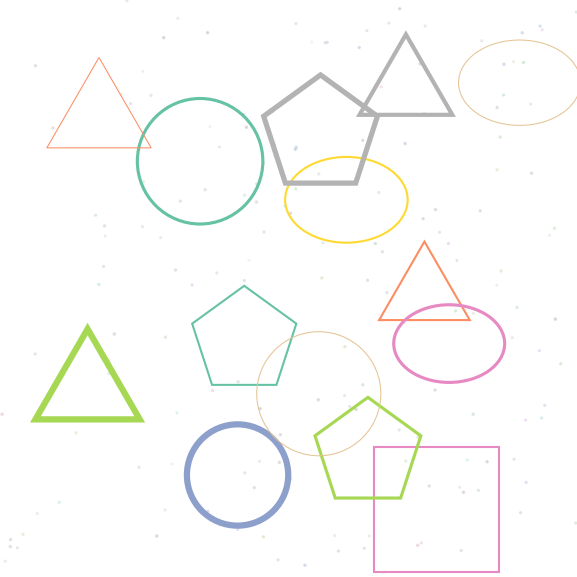[{"shape": "pentagon", "thickness": 1, "radius": 0.47, "center": [0.423, 0.409]}, {"shape": "circle", "thickness": 1.5, "radius": 0.54, "center": [0.346, 0.72]}, {"shape": "triangle", "thickness": 1, "radius": 0.45, "center": [0.735, 0.49]}, {"shape": "triangle", "thickness": 0.5, "radius": 0.52, "center": [0.171, 0.795]}, {"shape": "circle", "thickness": 3, "radius": 0.44, "center": [0.411, 0.177]}, {"shape": "oval", "thickness": 1.5, "radius": 0.48, "center": [0.778, 0.404]}, {"shape": "square", "thickness": 1, "radius": 0.54, "center": [0.755, 0.117]}, {"shape": "pentagon", "thickness": 1.5, "radius": 0.48, "center": [0.637, 0.215]}, {"shape": "triangle", "thickness": 3, "radius": 0.52, "center": [0.152, 0.325]}, {"shape": "oval", "thickness": 1, "radius": 0.53, "center": [0.6, 0.653]}, {"shape": "circle", "thickness": 0.5, "radius": 0.54, "center": [0.552, 0.317]}, {"shape": "oval", "thickness": 0.5, "radius": 0.53, "center": [0.9, 0.856]}, {"shape": "pentagon", "thickness": 2.5, "radius": 0.52, "center": [0.555, 0.766]}, {"shape": "triangle", "thickness": 2, "radius": 0.46, "center": [0.703, 0.847]}]